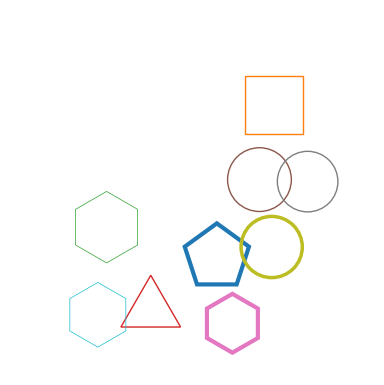[{"shape": "pentagon", "thickness": 3, "radius": 0.44, "center": [0.563, 0.332]}, {"shape": "square", "thickness": 1, "radius": 0.38, "center": [0.713, 0.728]}, {"shape": "hexagon", "thickness": 0.5, "radius": 0.46, "center": [0.277, 0.41]}, {"shape": "triangle", "thickness": 1, "radius": 0.45, "center": [0.392, 0.195]}, {"shape": "circle", "thickness": 1, "radius": 0.41, "center": [0.674, 0.534]}, {"shape": "hexagon", "thickness": 3, "radius": 0.38, "center": [0.604, 0.16]}, {"shape": "circle", "thickness": 1, "radius": 0.39, "center": [0.799, 0.528]}, {"shape": "circle", "thickness": 2.5, "radius": 0.4, "center": [0.706, 0.358]}, {"shape": "hexagon", "thickness": 0.5, "radius": 0.42, "center": [0.254, 0.182]}]